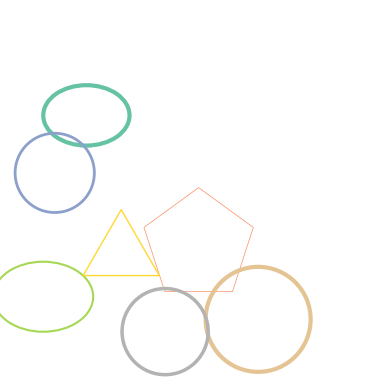[{"shape": "oval", "thickness": 3, "radius": 0.56, "center": [0.224, 0.7]}, {"shape": "pentagon", "thickness": 0.5, "radius": 0.75, "center": [0.516, 0.363]}, {"shape": "circle", "thickness": 2, "radius": 0.51, "center": [0.142, 0.551]}, {"shape": "oval", "thickness": 1.5, "radius": 0.65, "center": [0.112, 0.229]}, {"shape": "triangle", "thickness": 1, "radius": 0.57, "center": [0.315, 0.341]}, {"shape": "circle", "thickness": 3, "radius": 0.68, "center": [0.67, 0.171]}, {"shape": "circle", "thickness": 2.5, "radius": 0.56, "center": [0.429, 0.139]}]